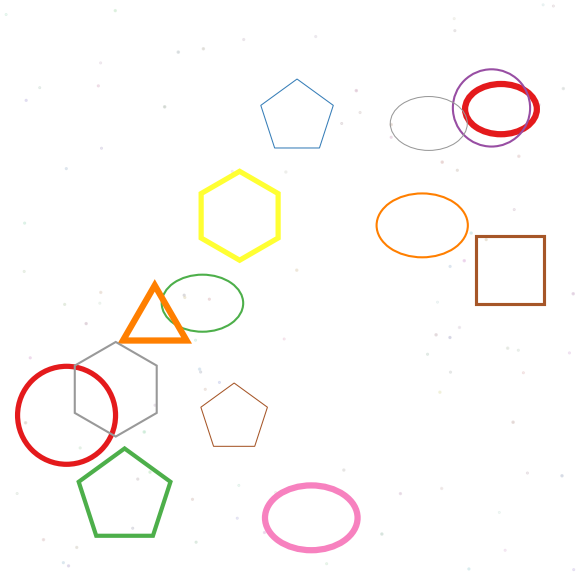[{"shape": "circle", "thickness": 2.5, "radius": 0.42, "center": [0.115, 0.28]}, {"shape": "oval", "thickness": 3, "radius": 0.31, "center": [0.867, 0.81]}, {"shape": "pentagon", "thickness": 0.5, "radius": 0.33, "center": [0.514, 0.796]}, {"shape": "oval", "thickness": 1, "radius": 0.35, "center": [0.351, 0.474]}, {"shape": "pentagon", "thickness": 2, "radius": 0.42, "center": [0.216, 0.139]}, {"shape": "circle", "thickness": 1, "radius": 0.33, "center": [0.851, 0.812]}, {"shape": "triangle", "thickness": 3, "radius": 0.32, "center": [0.268, 0.441]}, {"shape": "oval", "thickness": 1, "radius": 0.4, "center": [0.731, 0.609]}, {"shape": "hexagon", "thickness": 2.5, "radius": 0.38, "center": [0.415, 0.625]}, {"shape": "square", "thickness": 1.5, "radius": 0.29, "center": [0.883, 0.532]}, {"shape": "pentagon", "thickness": 0.5, "radius": 0.3, "center": [0.405, 0.275]}, {"shape": "oval", "thickness": 3, "radius": 0.4, "center": [0.539, 0.102]}, {"shape": "oval", "thickness": 0.5, "radius": 0.33, "center": [0.742, 0.785]}, {"shape": "hexagon", "thickness": 1, "radius": 0.41, "center": [0.2, 0.325]}]